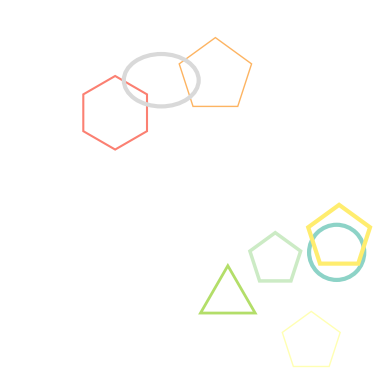[{"shape": "circle", "thickness": 3, "radius": 0.36, "center": [0.874, 0.345]}, {"shape": "pentagon", "thickness": 1, "radius": 0.4, "center": [0.808, 0.112]}, {"shape": "hexagon", "thickness": 1.5, "radius": 0.48, "center": [0.299, 0.707]}, {"shape": "pentagon", "thickness": 1, "radius": 0.49, "center": [0.559, 0.804]}, {"shape": "triangle", "thickness": 2, "radius": 0.41, "center": [0.592, 0.228]}, {"shape": "oval", "thickness": 3, "radius": 0.49, "center": [0.419, 0.792]}, {"shape": "pentagon", "thickness": 2.5, "radius": 0.35, "center": [0.715, 0.326]}, {"shape": "pentagon", "thickness": 3, "radius": 0.42, "center": [0.881, 0.384]}]